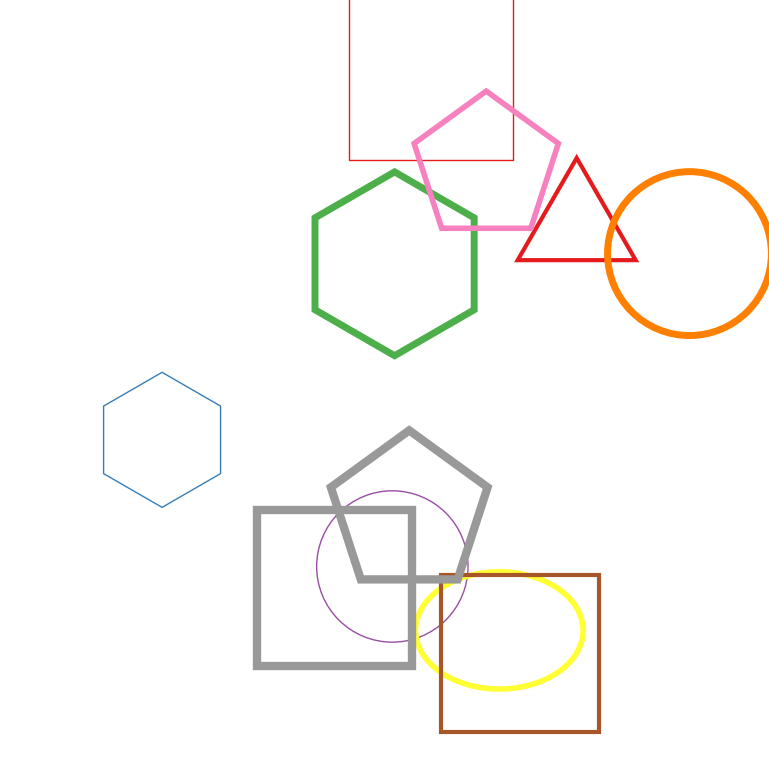[{"shape": "triangle", "thickness": 1.5, "radius": 0.44, "center": [0.749, 0.706]}, {"shape": "square", "thickness": 0.5, "radius": 0.53, "center": [0.56, 0.899]}, {"shape": "hexagon", "thickness": 0.5, "radius": 0.44, "center": [0.21, 0.429]}, {"shape": "hexagon", "thickness": 2.5, "radius": 0.6, "center": [0.512, 0.657]}, {"shape": "circle", "thickness": 0.5, "radius": 0.49, "center": [0.51, 0.264]}, {"shape": "circle", "thickness": 2.5, "radius": 0.53, "center": [0.895, 0.671]}, {"shape": "oval", "thickness": 2, "radius": 0.54, "center": [0.648, 0.181]}, {"shape": "square", "thickness": 1.5, "radius": 0.51, "center": [0.675, 0.151]}, {"shape": "pentagon", "thickness": 2, "radius": 0.49, "center": [0.631, 0.783]}, {"shape": "pentagon", "thickness": 3, "radius": 0.53, "center": [0.531, 0.334]}, {"shape": "square", "thickness": 3, "radius": 0.5, "center": [0.434, 0.236]}]